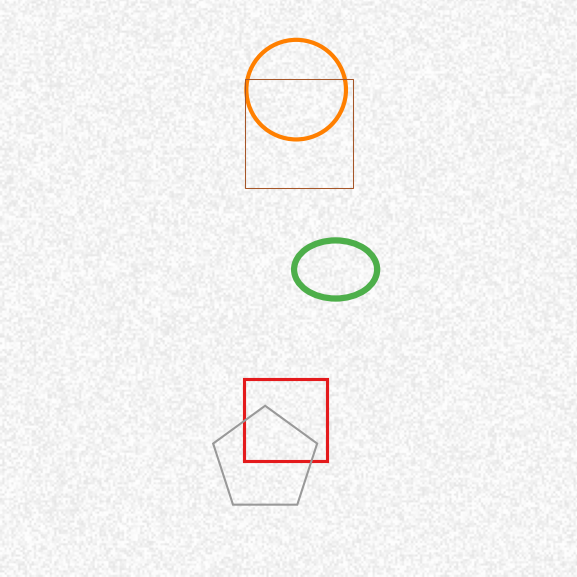[{"shape": "square", "thickness": 1.5, "radius": 0.36, "center": [0.495, 0.272]}, {"shape": "oval", "thickness": 3, "radius": 0.36, "center": [0.581, 0.533]}, {"shape": "circle", "thickness": 2, "radius": 0.43, "center": [0.513, 0.844]}, {"shape": "square", "thickness": 0.5, "radius": 0.47, "center": [0.518, 0.768]}, {"shape": "pentagon", "thickness": 1, "radius": 0.47, "center": [0.459, 0.202]}]